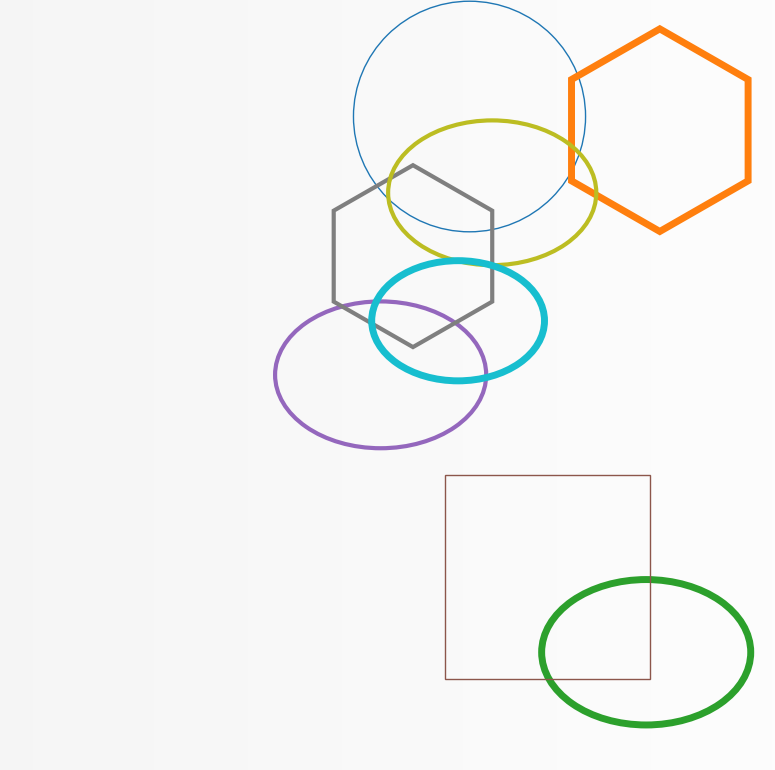[{"shape": "circle", "thickness": 0.5, "radius": 0.75, "center": [0.606, 0.849]}, {"shape": "hexagon", "thickness": 2.5, "radius": 0.66, "center": [0.851, 0.831]}, {"shape": "oval", "thickness": 2.5, "radius": 0.67, "center": [0.834, 0.153]}, {"shape": "oval", "thickness": 1.5, "radius": 0.68, "center": [0.491, 0.513]}, {"shape": "square", "thickness": 0.5, "radius": 0.66, "center": [0.707, 0.25]}, {"shape": "hexagon", "thickness": 1.5, "radius": 0.59, "center": [0.533, 0.667]}, {"shape": "oval", "thickness": 1.5, "radius": 0.67, "center": [0.635, 0.75]}, {"shape": "oval", "thickness": 2.5, "radius": 0.56, "center": [0.591, 0.583]}]